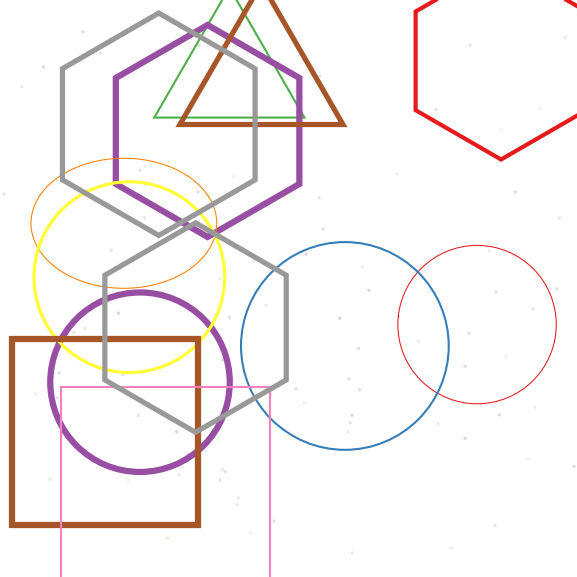[{"shape": "hexagon", "thickness": 2, "radius": 0.85, "center": [0.868, 0.894]}, {"shape": "circle", "thickness": 0.5, "radius": 0.69, "center": [0.826, 0.437]}, {"shape": "circle", "thickness": 1, "radius": 0.9, "center": [0.597, 0.4]}, {"shape": "triangle", "thickness": 1, "radius": 0.75, "center": [0.397, 0.871]}, {"shape": "circle", "thickness": 3, "radius": 0.78, "center": [0.242, 0.337]}, {"shape": "hexagon", "thickness": 3, "radius": 0.92, "center": [0.359, 0.772]}, {"shape": "oval", "thickness": 0.5, "radius": 0.8, "center": [0.214, 0.613]}, {"shape": "circle", "thickness": 1.5, "radius": 0.83, "center": [0.224, 0.519]}, {"shape": "square", "thickness": 3, "radius": 0.8, "center": [0.181, 0.251]}, {"shape": "triangle", "thickness": 2.5, "radius": 0.82, "center": [0.453, 0.865]}, {"shape": "square", "thickness": 1, "radius": 0.91, "center": [0.287, 0.149]}, {"shape": "hexagon", "thickness": 2.5, "radius": 0.96, "center": [0.275, 0.784]}, {"shape": "hexagon", "thickness": 2.5, "radius": 0.91, "center": [0.339, 0.432]}]